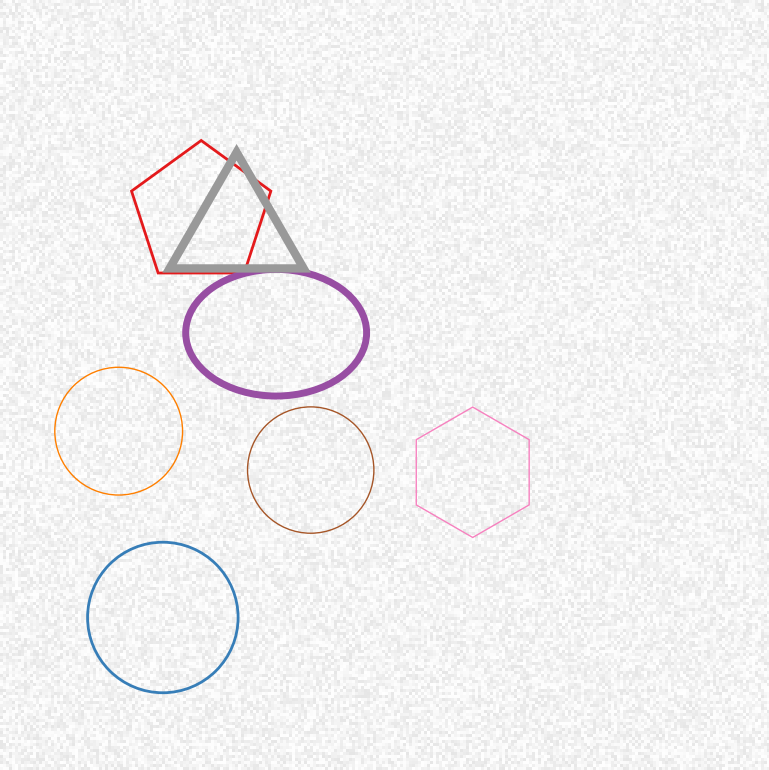[{"shape": "pentagon", "thickness": 1, "radius": 0.48, "center": [0.261, 0.722]}, {"shape": "circle", "thickness": 1, "radius": 0.49, "center": [0.211, 0.198]}, {"shape": "oval", "thickness": 2.5, "radius": 0.59, "center": [0.359, 0.568]}, {"shape": "circle", "thickness": 0.5, "radius": 0.41, "center": [0.154, 0.44]}, {"shape": "circle", "thickness": 0.5, "radius": 0.41, "center": [0.404, 0.39]}, {"shape": "hexagon", "thickness": 0.5, "radius": 0.42, "center": [0.614, 0.387]}, {"shape": "triangle", "thickness": 3, "radius": 0.5, "center": [0.307, 0.702]}]